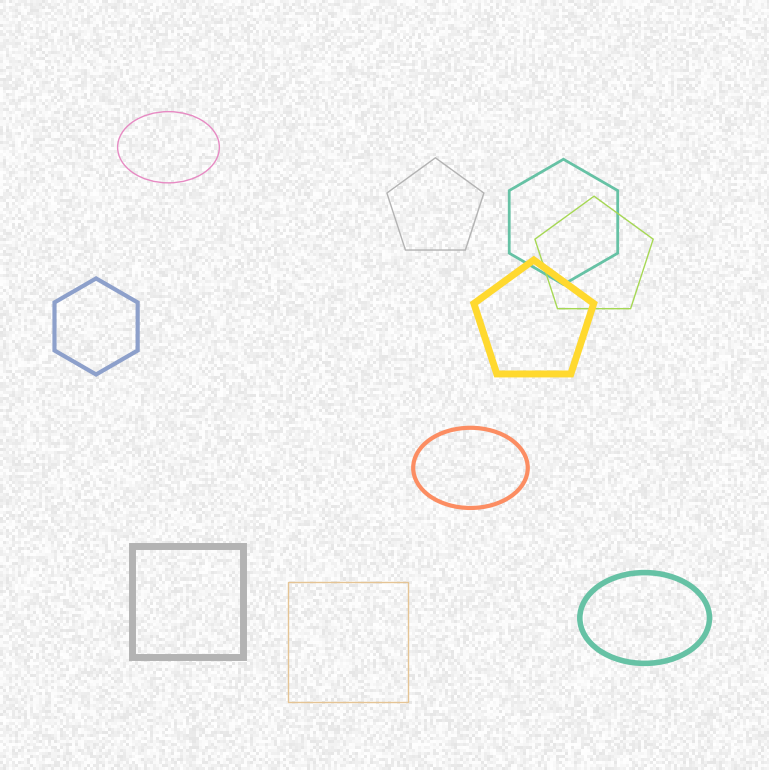[{"shape": "oval", "thickness": 2, "radius": 0.42, "center": [0.837, 0.197]}, {"shape": "hexagon", "thickness": 1, "radius": 0.41, "center": [0.732, 0.712]}, {"shape": "oval", "thickness": 1.5, "radius": 0.37, "center": [0.611, 0.392]}, {"shape": "hexagon", "thickness": 1.5, "radius": 0.31, "center": [0.125, 0.576]}, {"shape": "oval", "thickness": 0.5, "radius": 0.33, "center": [0.219, 0.809]}, {"shape": "pentagon", "thickness": 0.5, "radius": 0.4, "center": [0.771, 0.664]}, {"shape": "pentagon", "thickness": 2.5, "radius": 0.41, "center": [0.693, 0.581]}, {"shape": "square", "thickness": 0.5, "radius": 0.39, "center": [0.452, 0.166]}, {"shape": "square", "thickness": 2.5, "radius": 0.36, "center": [0.244, 0.219]}, {"shape": "pentagon", "thickness": 0.5, "radius": 0.33, "center": [0.565, 0.729]}]